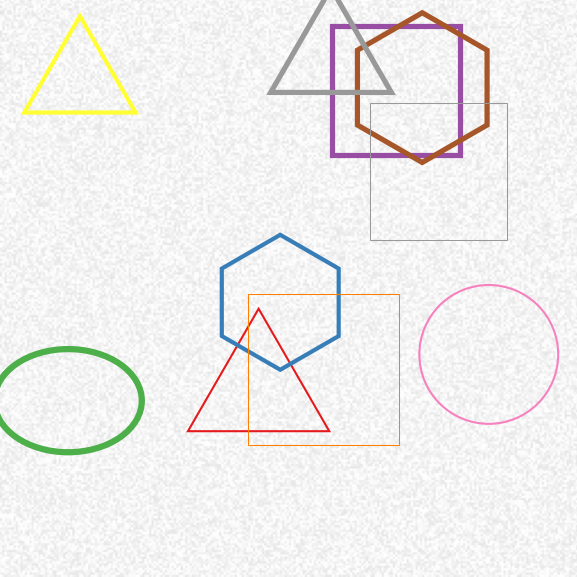[{"shape": "triangle", "thickness": 1, "radius": 0.71, "center": [0.448, 0.323]}, {"shape": "hexagon", "thickness": 2, "radius": 0.58, "center": [0.485, 0.476]}, {"shape": "oval", "thickness": 3, "radius": 0.64, "center": [0.118, 0.305]}, {"shape": "square", "thickness": 2.5, "radius": 0.56, "center": [0.685, 0.842]}, {"shape": "square", "thickness": 0.5, "radius": 0.66, "center": [0.56, 0.359]}, {"shape": "triangle", "thickness": 2, "radius": 0.56, "center": [0.138, 0.86]}, {"shape": "hexagon", "thickness": 2.5, "radius": 0.65, "center": [0.731, 0.847]}, {"shape": "circle", "thickness": 1, "radius": 0.6, "center": [0.846, 0.385]}, {"shape": "triangle", "thickness": 2.5, "radius": 0.6, "center": [0.573, 0.899]}, {"shape": "square", "thickness": 0.5, "radius": 0.59, "center": [0.759, 0.701]}]